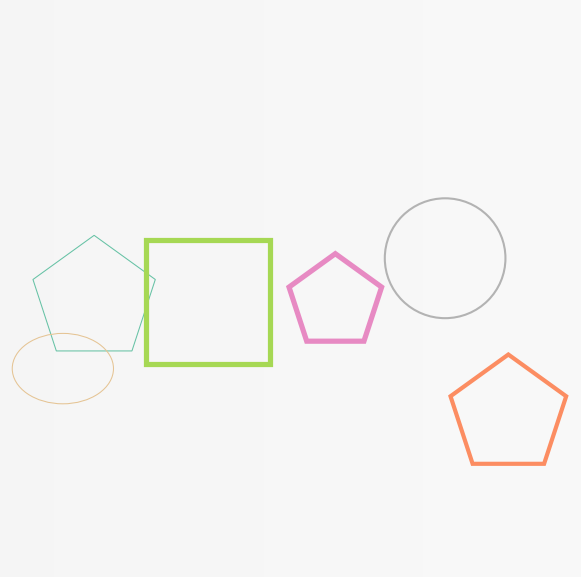[{"shape": "pentagon", "thickness": 0.5, "radius": 0.55, "center": [0.162, 0.481]}, {"shape": "pentagon", "thickness": 2, "radius": 0.52, "center": [0.875, 0.281]}, {"shape": "pentagon", "thickness": 2.5, "radius": 0.42, "center": [0.577, 0.476]}, {"shape": "square", "thickness": 2.5, "radius": 0.54, "center": [0.358, 0.476]}, {"shape": "oval", "thickness": 0.5, "radius": 0.44, "center": [0.108, 0.361]}, {"shape": "circle", "thickness": 1, "radius": 0.52, "center": [0.766, 0.552]}]